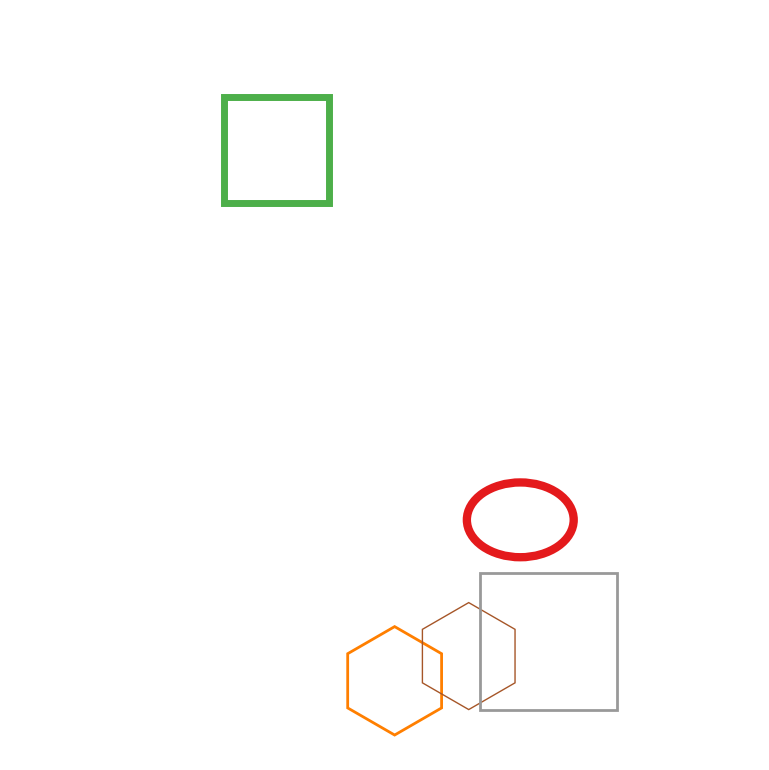[{"shape": "oval", "thickness": 3, "radius": 0.35, "center": [0.676, 0.325]}, {"shape": "square", "thickness": 2.5, "radius": 0.34, "center": [0.359, 0.805]}, {"shape": "hexagon", "thickness": 1, "radius": 0.35, "center": [0.513, 0.116]}, {"shape": "hexagon", "thickness": 0.5, "radius": 0.35, "center": [0.609, 0.148]}, {"shape": "square", "thickness": 1, "radius": 0.44, "center": [0.712, 0.167]}]